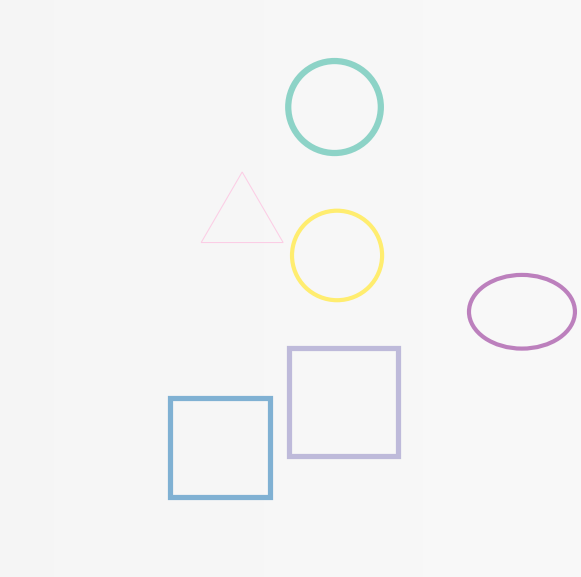[{"shape": "circle", "thickness": 3, "radius": 0.4, "center": [0.576, 0.814]}, {"shape": "square", "thickness": 2.5, "radius": 0.47, "center": [0.591, 0.303]}, {"shape": "square", "thickness": 2.5, "radius": 0.43, "center": [0.379, 0.224]}, {"shape": "triangle", "thickness": 0.5, "radius": 0.41, "center": [0.417, 0.62]}, {"shape": "oval", "thickness": 2, "radius": 0.46, "center": [0.898, 0.459]}, {"shape": "circle", "thickness": 2, "radius": 0.39, "center": [0.58, 0.557]}]